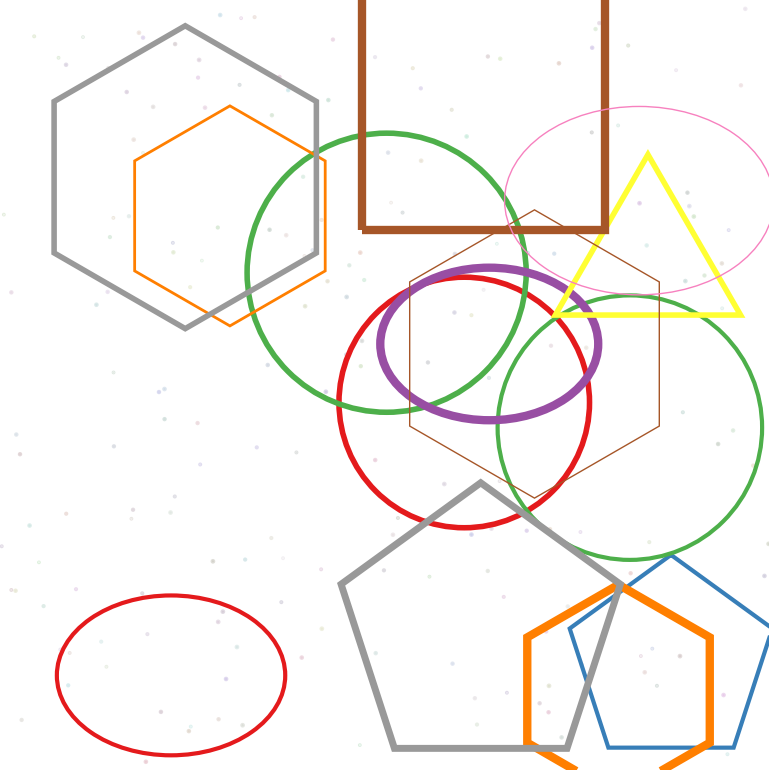[{"shape": "circle", "thickness": 2, "radius": 0.81, "center": [0.603, 0.477]}, {"shape": "oval", "thickness": 1.5, "radius": 0.74, "center": [0.222, 0.123]}, {"shape": "pentagon", "thickness": 1.5, "radius": 0.69, "center": [0.871, 0.141]}, {"shape": "circle", "thickness": 2, "radius": 0.91, "center": [0.502, 0.646]}, {"shape": "circle", "thickness": 1.5, "radius": 0.86, "center": [0.818, 0.445]}, {"shape": "oval", "thickness": 3, "radius": 0.71, "center": [0.635, 0.553]}, {"shape": "hexagon", "thickness": 3, "radius": 0.68, "center": [0.803, 0.104]}, {"shape": "hexagon", "thickness": 1, "radius": 0.71, "center": [0.299, 0.72]}, {"shape": "triangle", "thickness": 2, "radius": 0.69, "center": [0.841, 0.66]}, {"shape": "square", "thickness": 3, "radius": 0.79, "center": [0.628, 0.859]}, {"shape": "hexagon", "thickness": 0.5, "radius": 0.94, "center": [0.694, 0.54]}, {"shape": "oval", "thickness": 0.5, "radius": 0.87, "center": [0.83, 0.739]}, {"shape": "pentagon", "thickness": 2.5, "radius": 0.95, "center": [0.624, 0.182]}, {"shape": "hexagon", "thickness": 2, "radius": 0.98, "center": [0.241, 0.77]}]